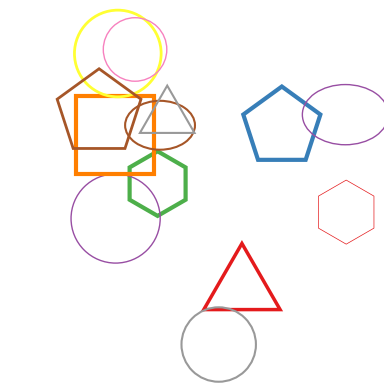[{"shape": "triangle", "thickness": 2.5, "radius": 0.57, "center": [0.628, 0.253]}, {"shape": "hexagon", "thickness": 0.5, "radius": 0.42, "center": [0.899, 0.449]}, {"shape": "pentagon", "thickness": 3, "radius": 0.53, "center": [0.732, 0.67]}, {"shape": "hexagon", "thickness": 3, "radius": 0.42, "center": [0.409, 0.523]}, {"shape": "circle", "thickness": 1, "radius": 0.58, "center": [0.3, 0.432]}, {"shape": "oval", "thickness": 1, "radius": 0.56, "center": [0.897, 0.702]}, {"shape": "square", "thickness": 3, "radius": 0.5, "center": [0.298, 0.649]}, {"shape": "circle", "thickness": 2, "radius": 0.56, "center": [0.306, 0.861]}, {"shape": "oval", "thickness": 1.5, "radius": 0.45, "center": [0.416, 0.675]}, {"shape": "pentagon", "thickness": 2, "radius": 0.57, "center": [0.257, 0.707]}, {"shape": "circle", "thickness": 1, "radius": 0.41, "center": [0.351, 0.872]}, {"shape": "triangle", "thickness": 1.5, "radius": 0.41, "center": [0.434, 0.696]}, {"shape": "circle", "thickness": 1.5, "radius": 0.48, "center": [0.568, 0.105]}]